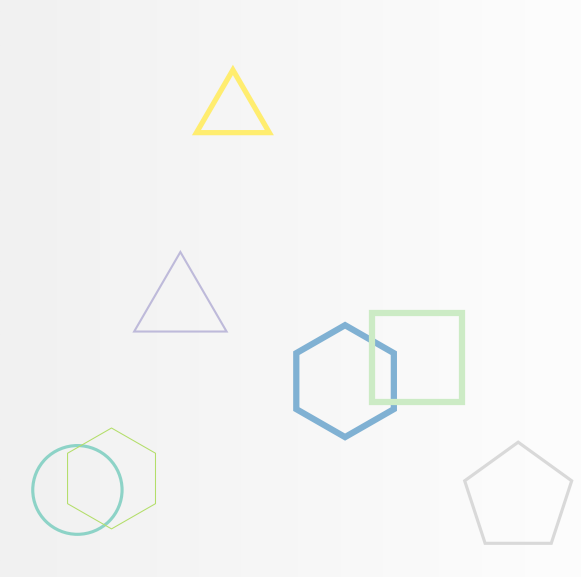[{"shape": "circle", "thickness": 1.5, "radius": 0.38, "center": [0.133, 0.151]}, {"shape": "triangle", "thickness": 1, "radius": 0.46, "center": [0.31, 0.471]}, {"shape": "hexagon", "thickness": 3, "radius": 0.48, "center": [0.594, 0.339]}, {"shape": "hexagon", "thickness": 0.5, "radius": 0.44, "center": [0.192, 0.171]}, {"shape": "pentagon", "thickness": 1.5, "radius": 0.48, "center": [0.891, 0.137]}, {"shape": "square", "thickness": 3, "radius": 0.38, "center": [0.718, 0.38]}, {"shape": "triangle", "thickness": 2.5, "radius": 0.36, "center": [0.401, 0.806]}]